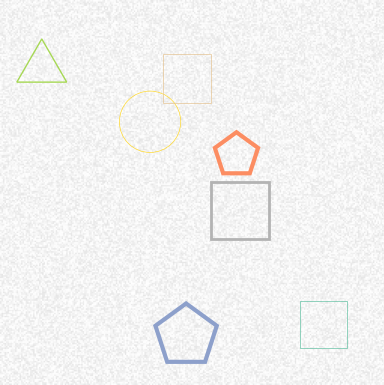[{"shape": "square", "thickness": 0.5, "radius": 0.31, "center": [0.84, 0.158]}, {"shape": "pentagon", "thickness": 3, "radius": 0.29, "center": [0.614, 0.598]}, {"shape": "pentagon", "thickness": 3, "radius": 0.42, "center": [0.483, 0.128]}, {"shape": "triangle", "thickness": 1, "radius": 0.37, "center": [0.109, 0.824]}, {"shape": "circle", "thickness": 0.5, "radius": 0.4, "center": [0.39, 0.684]}, {"shape": "square", "thickness": 0.5, "radius": 0.31, "center": [0.486, 0.796]}, {"shape": "square", "thickness": 2, "radius": 0.37, "center": [0.623, 0.453]}]